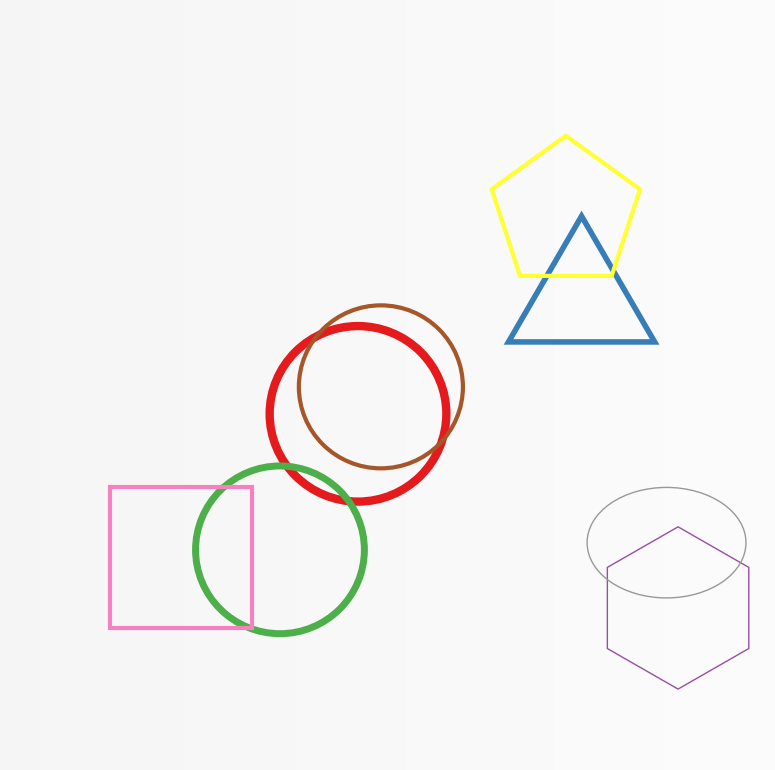[{"shape": "circle", "thickness": 3, "radius": 0.57, "center": [0.462, 0.463]}, {"shape": "triangle", "thickness": 2, "radius": 0.54, "center": [0.75, 0.61]}, {"shape": "circle", "thickness": 2.5, "radius": 0.54, "center": [0.361, 0.286]}, {"shape": "hexagon", "thickness": 0.5, "radius": 0.53, "center": [0.875, 0.21]}, {"shape": "pentagon", "thickness": 1.5, "radius": 0.5, "center": [0.73, 0.723]}, {"shape": "circle", "thickness": 1.5, "radius": 0.53, "center": [0.491, 0.498]}, {"shape": "square", "thickness": 1.5, "radius": 0.46, "center": [0.233, 0.276]}, {"shape": "oval", "thickness": 0.5, "radius": 0.51, "center": [0.86, 0.295]}]